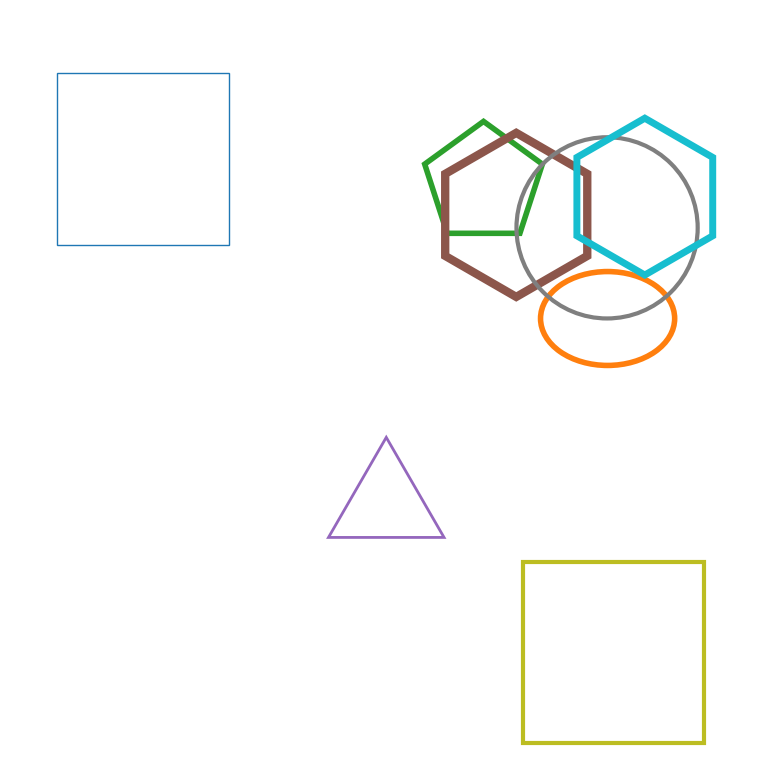[{"shape": "square", "thickness": 0.5, "radius": 0.56, "center": [0.186, 0.793]}, {"shape": "oval", "thickness": 2, "radius": 0.44, "center": [0.789, 0.586]}, {"shape": "pentagon", "thickness": 2, "radius": 0.4, "center": [0.628, 0.762]}, {"shape": "triangle", "thickness": 1, "radius": 0.43, "center": [0.502, 0.345]}, {"shape": "hexagon", "thickness": 3, "radius": 0.53, "center": [0.67, 0.721]}, {"shape": "circle", "thickness": 1.5, "radius": 0.59, "center": [0.788, 0.704]}, {"shape": "square", "thickness": 1.5, "radius": 0.59, "center": [0.797, 0.153]}, {"shape": "hexagon", "thickness": 2.5, "radius": 0.51, "center": [0.837, 0.745]}]